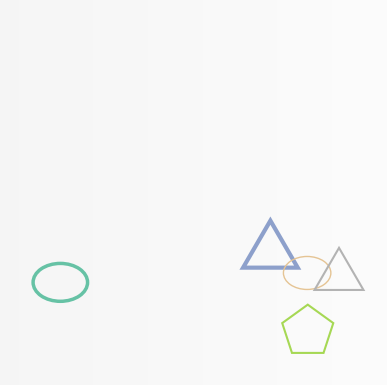[{"shape": "oval", "thickness": 2.5, "radius": 0.35, "center": [0.156, 0.267]}, {"shape": "triangle", "thickness": 3, "radius": 0.41, "center": [0.698, 0.346]}, {"shape": "pentagon", "thickness": 1.5, "radius": 0.35, "center": [0.794, 0.139]}, {"shape": "oval", "thickness": 1, "radius": 0.31, "center": [0.793, 0.291]}, {"shape": "triangle", "thickness": 1.5, "radius": 0.36, "center": [0.875, 0.283]}]